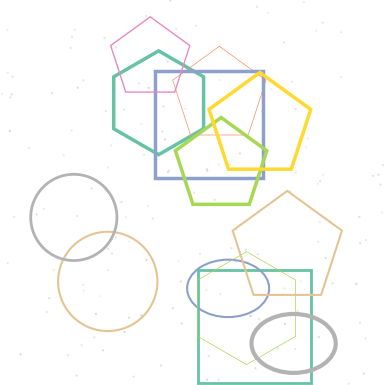[{"shape": "square", "thickness": 2, "radius": 0.74, "center": [0.66, 0.152]}, {"shape": "hexagon", "thickness": 2.5, "radius": 0.67, "center": [0.412, 0.733]}, {"shape": "pentagon", "thickness": 0.5, "radius": 0.64, "center": [0.57, 0.752]}, {"shape": "square", "thickness": 2.5, "radius": 0.7, "center": [0.543, 0.677]}, {"shape": "oval", "thickness": 1.5, "radius": 0.53, "center": [0.593, 0.251]}, {"shape": "pentagon", "thickness": 1, "radius": 0.54, "center": [0.39, 0.848]}, {"shape": "pentagon", "thickness": 2.5, "radius": 0.62, "center": [0.574, 0.57]}, {"shape": "hexagon", "thickness": 0.5, "radius": 0.73, "center": [0.641, 0.2]}, {"shape": "pentagon", "thickness": 2.5, "radius": 0.69, "center": [0.675, 0.673]}, {"shape": "pentagon", "thickness": 1.5, "radius": 0.75, "center": [0.746, 0.355]}, {"shape": "circle", "thickness": 1.5, "radius": 0.64, "center": [0.28, 0.269]}, {"shape": "circle", "thickness": 2, "radius": 0.56, "center": [0.192, 0.435]}, {"shape": "oval", "thickness": 3, "radius": 0.55, "center": [0.763, 0.108]}]